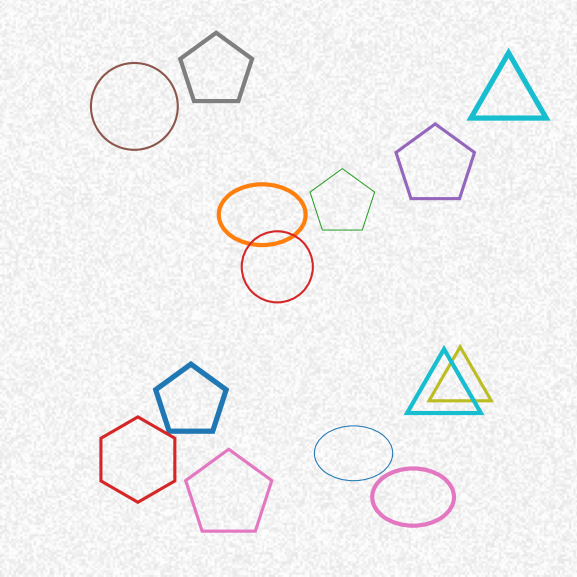[{"shape": "pentagon", "thickness": 2.5, "radius": 0.32, "center": [0.331, 0.304]}, {"shape": "oval", "thickness": 0.5, "radius": 0.34, "center": [0.612, 0.214]}, {"shape": "oval", "thickness": 2, "radius": 0.38, "center": [0.454, 0.627]}, {"shape": "pentagon", "thickness": 0.5, "radius": 0.29, "center": [0.593, 0.648]}, {"shape": "hexagon", "thickness": 1.5, "radius": 0.37, "center": [0.239, 0.203]}, {"shape": "circle", "thickness": 1, "radius": 0.31, "center": [0.48, 0.537]}, {"shape": "pentagon", "thickness": 1.5, "radius": 0.36, "center": [0.754, 0.713]}, {"shape": "circle", "thickness": 1, "radius": 0.38, "center": [0.233, 0.815]}, {"shape": "oval", "thickness": 2, "radius": 0.35, "center": [0.715, 0.138]}, {"shape": "pentagon", "thickness": 1.5, "radius": 0.39, "center": [0.396, 0.143]}, {"shape": "pentagon", "thickness": 2, "radius": 0.33, "center": [0.374, 0.877]}, {"shape": "triangle", "thickness": 1.5, "radius": 0.31, "center": [0.797, 0.336]}, {"shape": "triangle", "thickness": 2.5, "radius": 0.38, "center": [0.881, 0.832]}, {"shape": "triangle", "thickness": 2, "radius": 0.37, "center": [0.769, 0.321]}]